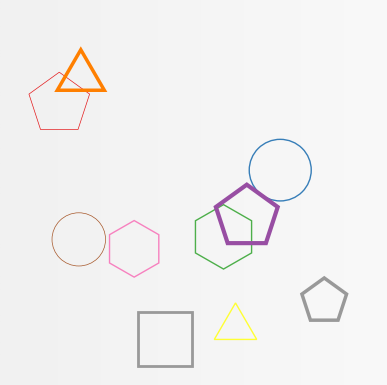[{"shape": "pentagon", "thickness": 0.5, "radius": 0.41, "center": [0.153, 0.73]}, {"shape": "circle", "thickness": 1, "radius": 0.4, "center": [0.723, 0.558]}, {"shape": "hexagon", "thickness": 1, "radius": 0.42, "center": [0.577, 0.385]}, {"shape": "pentagon", "thickness": 3, "radius": 0.42, "center": [0.637, 0.436]}, {"shape": "triangle", "thickness": 2.5, "radius": 0.35, "center": [0.209, 0.801]}, {"shape": "triangle", "thickness": 1, "radius": 0.32, "center": [0.608, 0.15]}, {"shape": "circle", "thickness": 0.5, "radius": 0.35, "center": [0.203, 0.378]}, {"shape": "hexagon", "thickness": 1, "radius": 0.37, "center": [0.346, 0.354]}, {"shape": "square", "thickness": 2, "radius": 0.35, "center": [0.426, 0.119]}, {"shape": "pentagon", "thickness": 2.5, "radius": 0.3, "center": [0.837, 0.217]}]